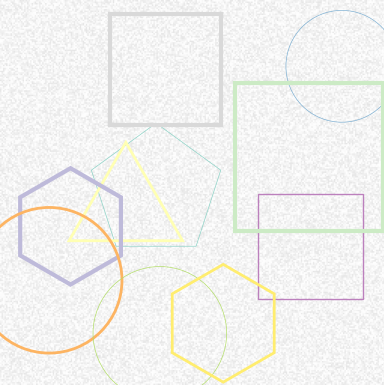[{"shape": "pentagon", "thickness": 0.5, "radius": 0.88, "center": [0.405, 0.503]}, {"shape": "triangle", "thickness": 2, "radius": 0.85, "center": [0.327, 0.46]}, {"shape": "hexagon", "thickness": 3, "radius": 0.76, "center": [0.183, 0.412]}, {"shape": "circle", "thickness": 0.5, "radius": 0.73, "center": [0.888, 0.828]}, {"shape": "circle", "thickness": 2, "radius": 0.95, "center": [0.128, 0.272]}, {"shape": "circle", "thickness": 0.5, "radius": 0.87, "center": [0.415, 0.134]}, {"shape": "square", "thickness": 3, "radius": 0.72, "center": [0.429, 0.82]}, {"shape": "square", "thickness": 1, "radius": 0.68, "center": [0.807, 0.36]}, {"shape": "square", "thickness": 3, "radius": 0.96, "center": [0.802, 0.593]}, {"shape": "hexagon", "thickness": 2, "radius": 0.76, "center": [0.58, 0.16]}]